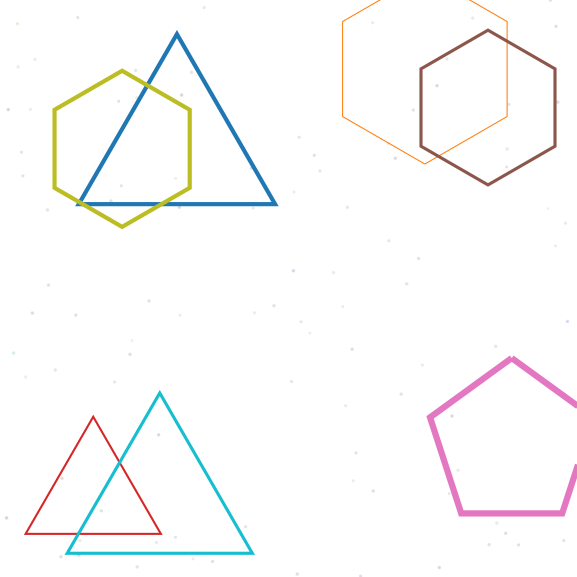[{"shape": "triangle", "thickness": 2, "radius": 0.98, "center": [0.306, 0.744]}, {"shape": "hexagon", "thickness": 0.5, "radius": 0.82, "center": [0.736, 0.88]}, {"shape": "triangle", "thickness": 1, "radius": 0.68, "center": [0.161, 0.142]}, {"shape": "hexagon", "thickness": 1.5, "radius": 0.67, "center": [0.845, 0.813]}, {"shape": "pentagon", "thickness": 3, "radius": 0.74, "center": [0.886, 0.23]}, {"shape": "hexagon", "thickness": 2, "radius": 0.68, "center": [0.211, 0.741]}, {"shape": "triangle", "thickness": 1.5, "radius": 0.93, "center": [0.277, 0.134]}]